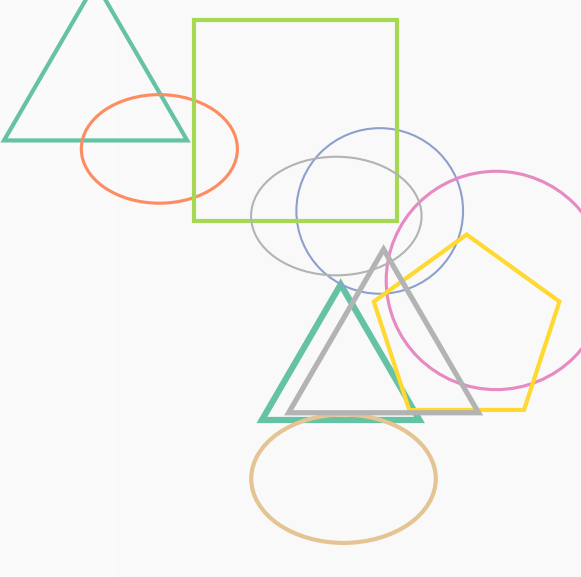[{"shape": "triangle", "thickness": 2, "radius": 0.91, "center": [0.164, 0.847]}, {"shape": "triangle", "thickness": 3, "radius": 0.78, "center": [0.586, 0.35]}, {"shape": "oval", "thickness": 1.5, "radius": 0.67, "center": [0.274, 0.741]}, {"shape": "circle", "thickness": 1, "radius": 0.72, "center": [0.653, 0.634]}, {"shape": "circle", "thickness": 1.5, "radius": 0.95, "center": [0.853, 0.514]}, {"shape": "square", "thickness": 2, "radius": 0.87, "center": [0.509, 0.79]}, {"shape": "pentagon", "thickness": 2, "radius": 0.84, "center": [0.803, 0.425]}, {"shape": "oval", "thickness": 2, "radius": 0.79, "center": [0.591, 0.17]}, {"shape": "triangle", "thickness": 2.5, "radius": 0.94, "center": [0.66, 0.379]}, {"shape": "oval", "thickness": 1, "radius": 0.73, "center": [0.579, 0.625]}]